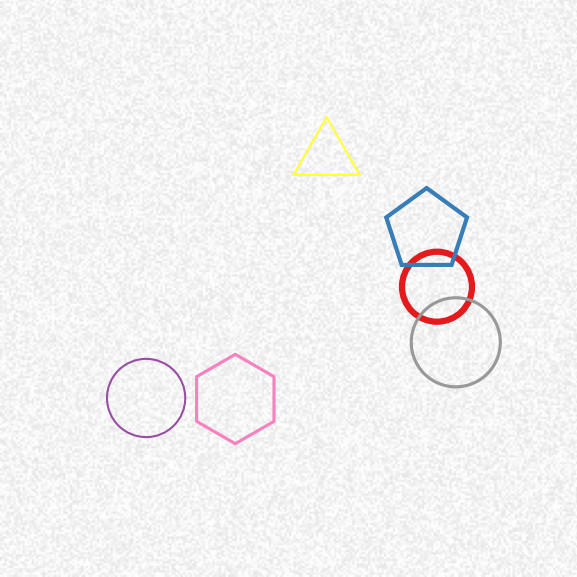[{"shape": "circle", "thickness": 3, "radius": 0.3, "center": [0.757, 0.503]}, {"shape": "pentagon", "thickness": 2, "radius": 0.37, "center": [0.739, 0.6]}, {"shape": "circle", "thickness": 1, "radius": 0.34, "center": [0.253, 0.31]}, {"shape": "triangle", "thickness": 1, "radius": 0.33, "center": [0.566, 0.73]}, {"shape": "hexagon", "thickness": 1.5, "radius": 0.39, "center": [0.407, 0.308]}, {"shape": "circle", "thickness": 1.5, "radius": 0.39, "center": [0.789, 0.406]}]